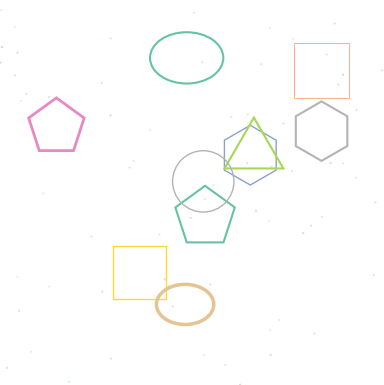[{"shape": "pentagon", "thickness": 1.5, "radius": 0.41, "center": [0.533, 0.436]}, {"shape": "oval", "thickness": 1.5, "radius": 0.48, "center": [0.485, 0.85]}, {"shape": "square", "thickness": 0.5, "radius": 0.36, "center": [0.835, 0.818]}, {"shape": "hexagon", "thickness": 1, "radius": 0.39, "center": [0.65, 0.597]}, {"shape": "pentagon", "thickness": 2, "radius": 0.38, "center": [0.147, 0.67]}, {"shape": "triangle", "thickness": 1.5, "radius": 0.44, "center": [0.66, 0.607]}, {"shape": "square", "thickness": 1, "radius": 0.34, "center": [0.362, 0.293]}, {"shape": "oval", "thickness": 2.5, "radius": 0.37, "center": [0.481, 0.209]}, {"shape": "hexagon", "thickness": 1.5, "radius": 0.39, "center": [0.835, 0.659]}, {"shape": "circle", "thickness": 1, "radius": 0.4, "center": [0.528, 0.529]}]